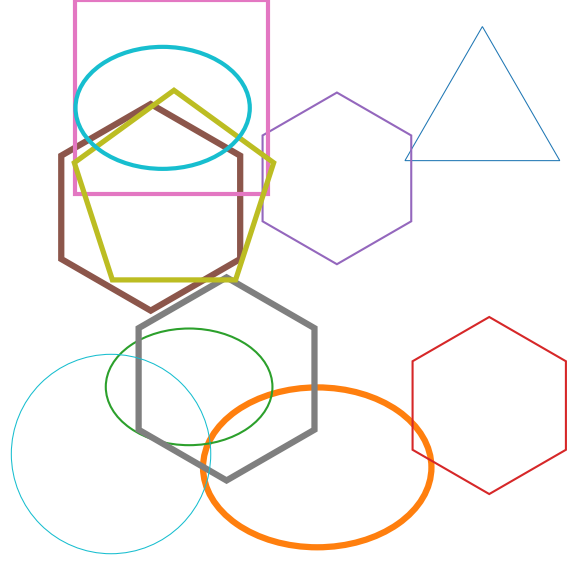[{"shape": "triangle", "thickness": 0.5, "radius": 0.77, "center": [0.835, 0.798]}, {"shape": "oval", "thickness": 3, "radius": 0.99, "center": [0.549, 0.19]}, {"shape": "oval", "thickness": 1, "radius": 0.72, "center": [0.327, 0.329]}, {"shape": "hexagon", "thickness": 1, "radius": 0.77, "center": [0.847, 0.297]}, {"shape": "hexagon", "thickness": 1, "radius": 0.74, "center": [0.583, 0.69]}, {"shape": "hexagon", "thickness": 3, "radius": 0.89, "center": [0.261, 0.64]}, {"shape": "square", "thickness": 2, "radius": 0.84, "center": [0.297, 0.831]}, {"shape": "hexagon", "thickness": 3, "radius": 0.88, "center": [0.392, 0.343]}, {"shape": "pentagon", "thickness": 2.5, "radius": 0.91, "center": [0.301, 0.661]}, {"shape": "oval", "thickness": 2, "radius": 0.75, "center": [0.282, 0.812]}, {"shape": "circle", "thickness": 0.5, "radius": 0.86, "center": [0.192, 0.213]}]